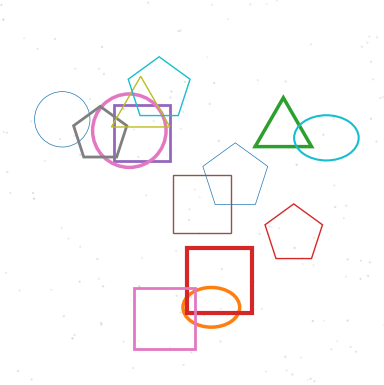[{"shape": "pentagon", "thickness": 0.5, "radius": 0.44, "center": [0.611, 0.54]}, {"shape": "circle", "thickness": 0.5, "radius": 0.36, "center": [0.162, 0.69]}, {"shape": "oval", "thickness": 2.5, "radius": 0.37, "center": [0.549, 0.202]}, {"shape": "triangle", "thickness": 2.5, "radius": 0.42, "center": [0.736, 0.662]}, {"shape": "pentagon", "thickness": 1, "radius": 0.39, "center": [0.763, 0.392]}, {"shape": "square", "thickness": 3, "radius": 0.42, "center": [0.569, 0.271]}, {"shape": "square", "thickness": 2, "radius": 0.36, "center": [0.369, 0.656]}, {"shape": "square", "thickness": 1, "radius": 0.38, "center": [0.524, 0.47]}, {"shape": "square", "thickness": 2, "radius": 0.4, "center": [0.427, 0.172]}, {"shape": "circle", "thickness": 2.5, "radius": 0.48, "center": [0.336, 0.661]}, {"shape": "pentagon", "thickness": 2, "radius": 0.36, "center": [0.26, 0.651]}, {"shape": "triangle", "thickness": 1, "radius": 0.44, "center": [0.365, 0.714]}, {"shape": "oval", "thickness": 1.5, "radius": 0.42, "center": [0.848, 0.642]}, {"shape": "pentagon", "thickness": 1, "radius": 0.42, "center": [0.413, 0.768]}]